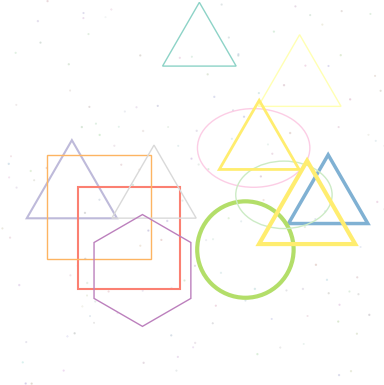[{"shape": "triangle", "thickness": 1, "radius": 0.55, "center": [0.518, 0.884]}, {"shape": "triangle", "thickness": 1, "radius": 0.62, "center": [0.778, 0.786]}, {"shape": "triangle", "thickness": 1.5, "radius": 0.68, "center": [0.187, 0.501]}, {"shape": "square", "thickness": 1.5, "radius": 0.66, "center": [0.336, 0.383]}, {"shape": "triangle", "thickness": 2.5, "radius": 0.6, "center": [0.852, 0.479]}, {"shape": "square", "thickness": 1, "radius": 0.68, "center": [0.256, 0.462]}, {"shape": "circle", "thickness": 3, "radius": 0.63, "center": [0.637, 0.352]}, {"shape": "oval", "thickness": 1, "radius": 0.73, "center": [0.659, 0.616]}, {"shape": "triangle", "thickness": 1, "radius": 0.63, "center": [0.4, 0.497]}, {"shape": "hexagon", "thickness": 1, "radius": 0.73, "center": [0.37, 0.297]}, {"shape": "oval", "thickness": 1, "radius": 0.63, "center": [0.737, 0.494]}, {"shape": "triangle", "thickness": 3, "radius": 0.72, "center": [0.798, 0.438]}, {"shape": "triangle", "thickness": 2, "radius": 0.6, "center": [0.673, 0.62]}]